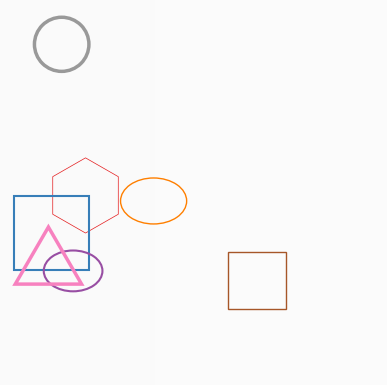[{"shape": "hexagon", "thickness": 0.5, "radius": 0.49, "center": [0.221, 0.492]}, {"shape": "square", "thickness": 1.5, "radius": 0.48, "center": [0.134, 0.394]}, {"shape": "oval", "thickness": 1.5, "radius": 0.38, "center": [0.189, 0.296]}, {"shape": "oval", "thickness": 1, "radius": 0.43, "center": [0.396, 0.478]}, {"shape": "square", "thickness": 1, "radius": 0.37, "center": [0.663, 0.272]}, {"shape": "triangle", "thickness": 2.5, "radius": 0.49, "center": [0.125, 0.311]}, {"shape": "circle", "thickness": 2.5, "radius": 0.35, "center": [0.159, 0.885]}]